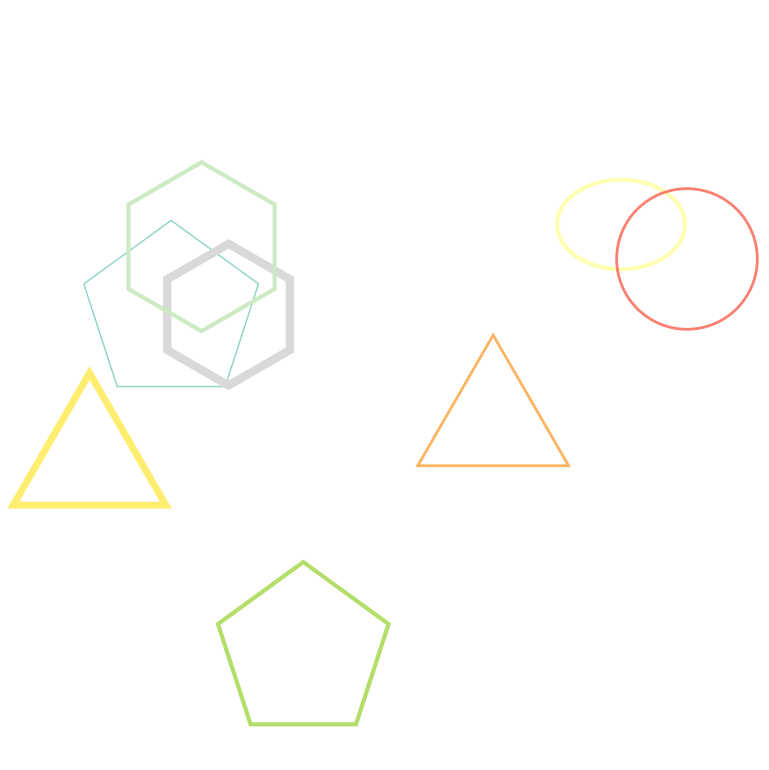[{"shape": "pentagon", "thickness": 0.5, "radius": 0.6, "center": [0.222, 0.594]}, {"shape": "oval", "thickness": 1.5, "radius": 0.42, "center": [0.807, 0.709]}, {"shape": "circle", "thickness": 1, "radius": 0.46, "center": [0.892, 0.664]}, {"shape": "triangle", "thickness": 1, "radius": 0.57, "center": [0.64, 0.452]}, {"shape": "pentagon", "thickness": 1.5, "radius": 0.58, "center": [0.394, 0.154]}, {"shape": "hexagon", "thickness": 3, "radius": 0.46, "center": [0.297, 0.591]}, {"shape": "hexagon", "thickness": 1.5, "radius": 0.55, "center": [0.262, 0.68]}, {"shape": "triangle", "thickness": 2.5, "radius": 0.57, "center": [0.116, 0.401]}]